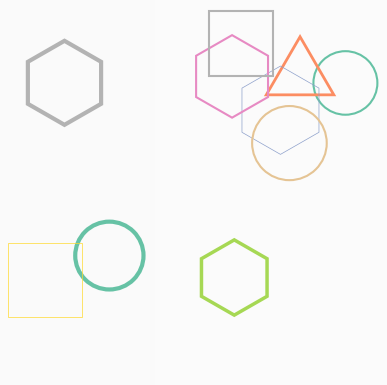[{"shape": "circle", "thickness": 3, "radius": 0.44, "center": [0.282, 0.336]}, {"shape": "circle", "thickness": 1.5, "radius": 0.41, "center": [0.891, 0.785]}, {"shape": "triangle", "thickness": 2, "radius": 0.5, "center": [0.774, 0.804]}, {"shape": "hexagon", "thickness": 0.5, "radius": 0.57, "center": [0.724, 0.714]}, {"shape": "hexagon", "thickness": 1.5, "radius": 0.54, "center": [0.599, 0.802]}, {"shape": "hexagon", "thickness": 2.5, "radius": 0.49, "center": [0.605, 0.279]}, {"shape": "square", "thickness": 0.5, "radius": 0.48, "center": [0.117, 0.273]}, {"shape": "circle", "thickness": 1.5, "radius": 0.48, "center": [0.747, 0.628]}, {"shape": "square", "thickness": 1.5, "radius": 0.42, "center": [0.622, 0.887]}, {"shape": "hexagon", "thickness": 3, "radius": 0.55, "center": [0.166, 0.785]}]